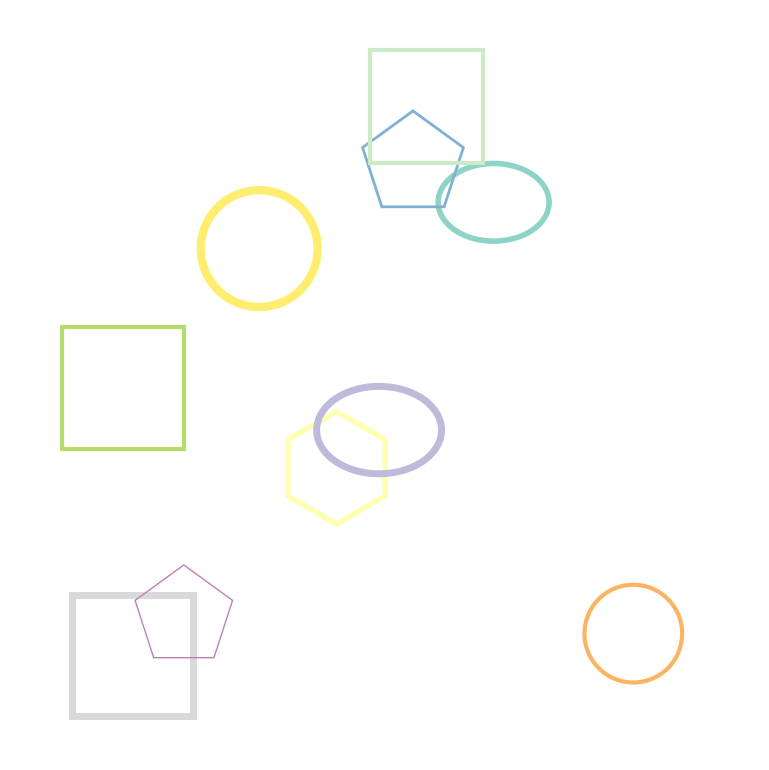[{"shape": "oval", "thickness": 2, "radius": 0.36, "center": [0.641, 0.737]}, {"shape": "hexagon", "thickness": 2, "radius": 0.36, "center": [0.437, 0.393]}, {"shape": "oval", "thickness": 2.5, "radius": 0.41, "center": [0.492, 0.441]}, {"shape": "pentagon", "thickness": 1, "radius": 0.34, "center": [0.536, 0.787]}, {"shape": "circle", "thickness": 1.5, "radius": 0.32, "center": [0.822, 0.177]}, {"shape": "square", "thickness": 1.5, "radius": 0.4, "center": [0.16, 0.497]}, {"shape": "square", "thickness": 2.5, "radius": 0.39, "center": [0.172, 0.149]}, {"shape": "pentagon", "thickness": 0.5, "radius": 0.33, "center": [0.239, 0.2]}, {"shape": "square", "thickness": 1.5, "radius": 0.37, "center": [0.554, 0.861]}, {"shape": "circle", "thickness": 3, "radius": 0.38, "center": [0.337, 0.677]}]